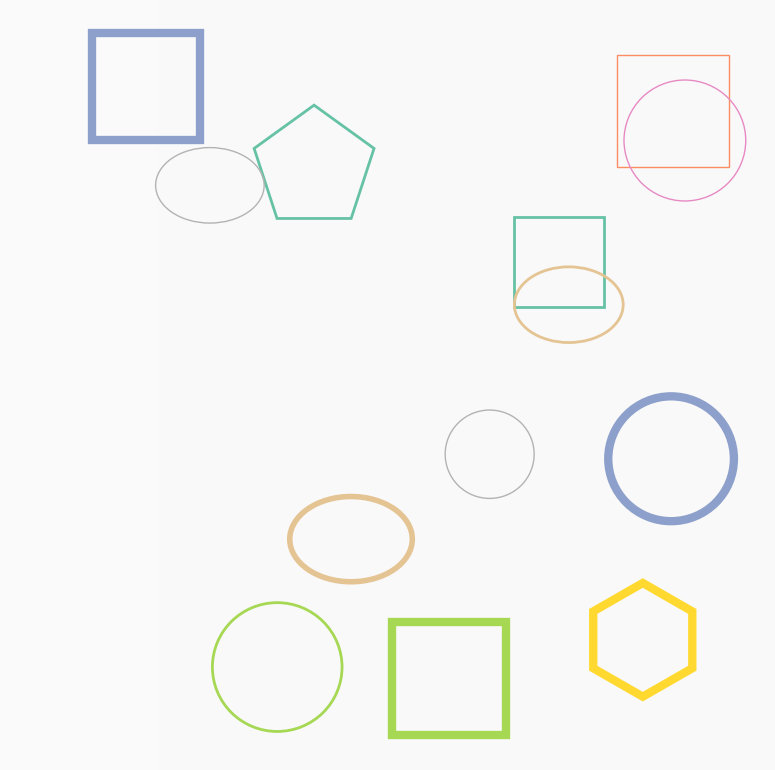[{"shape": "square", "thickness": 1, "radius": 0.29, "center": [0.722, 0.66]}, {"shape": "pentagon", "thickness": 1, "radius": 0.41, "center": [0.405, 0.782]}, {"shape": "square", "thickness": 0.5, "radius": 0.36, "center": [0.868, 0.856]}, {"shape": "square", "thickness": 3, "radius": 0.35, "center": [0.189, 0.888]}, {"shape": "circle", "thickness": 3, "radius": 0.41, "center": [0.866, 0.404]}, {"shape": "circle", "thickness": 0.5, "radius": 0.39, "center": [0.884, 0.818]}, {"shape": "square", "thickness": 3, "radius": 0.37, "center": [0.579, 0.119]}, {"shape": "circle", "thickness": 1, "radius": 0.42, "center": [0.358, 0.134]}, {"shape": "hexagon", "thickness": 3, "radius": 0.37, "center": [0.829, 0.169]}, {"shape": "oval", "thickness": 1, "radius": 0.35, "center": [0.734, 0.604]}, {"shape": "oval", "thickness": 2, "radius": 0.4, "center": [0.453, 0.3]}, {"shape": "oval", "thickness": 0.5, "radius": 0.35, "center": [0.271, 0.759]}, {"shape": "circle", "thickness": 0.5, "radius": 0.29, "center": [0.632, 0.41]}]